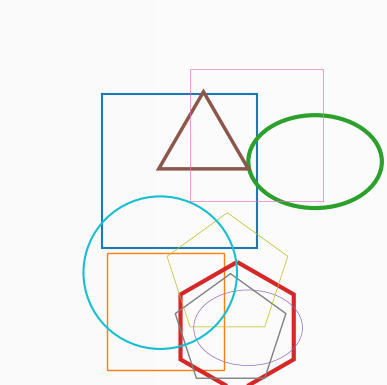[{"shape": "square", "thickness": 1.5, "radius": 1.0, "center": [0.463, 0.556]}, {"shape": "square", "thickness": 1, "radius": 0.76, "center": [0.427, 0.191]}, {"shape": "oval", "thickness": 3, "radius": 0.86, "center": [0.813, 0.58]}, {"shape": "hexagon", "thickness": 3, "radius": 0.84, "center": [0.612, 0.151]}, {"shape": "oval", "thickness": 0.5, "radius": 0.7, "center": [0.64, 0.149]}, {"shape": "triangle", "thickness": 2.5, "radius": 0.67, "center": [0.525, 0.628]}, {"shape": "square", "thickness": 0.5, "radius": 0.86, "center": [0.661, 0.649]}, {"shape": "pentagon", "thickness": 1, "radius": 0.75, "center": [0.595, 0.139]}, {"shape": "pentagon", "thickness": 0.5, "radius": 0.82, "center": [0.587, 0.284]}, {"shape": "circle", "thickness": 1.5, "radius": 0.99, "center": [0.414, 0.292]}]